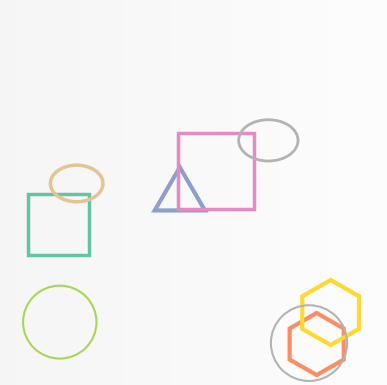[{"shape": "square", "thickness": 2.5, "radius": 0.4, "center": [0.151, 0.417]}, {"shape": "hexagon", "thickness": 3, "radius": 0.4, "center": [0.817, 0.106]}, {"shape": "triangle", "thickness": 3, "radius": 0.37, "center": [0.464, 0.491]}, {"shape": "square", "thickness": 2.5, "radius": 0.49, "center": [0.558, 0.556]}, {"shape": "circle", "thickness": 1.5, "radius": 0.47, "center": [0.154, 0.163]}, {"shape": "hexagon", "thickness": 3, "radius": 0.42, "center": [0.853, 0.188]}, {"shape": "oval", "thickness": 2.5, "radius": 0.34, "center": [0.198, 0.523]}, {"shape": "oval", "thickness": 2, "radius": 0.38, "center": [0.692, 0.635]}, {"shape": "circle", "thickness": 1.5, "radius": 0.49, "center": [0.797, 0.109]}]